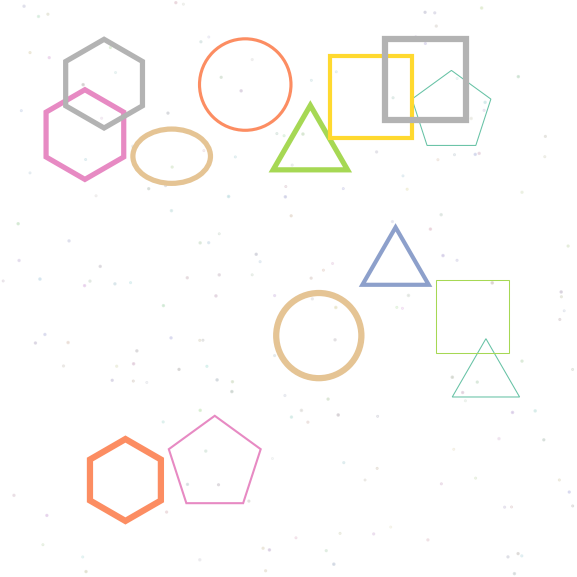[{"shape": "pentagon", "thickness": 0.5, "radius": 0.36, "center": [0.782, 0.805]}, {"shape": "triangle", "thickness": 0.5, "radius": 0.34, "center": [0.841, 0.345]}, {"shape": "circle", "thickness": 1.5, "radius": 0.4, "center": [0.425, 0.853]}, {"shape": "hexagon", "thickness": 3, "radius": 0.35, "center": [0.217, 0.168]}, {"shape": "triangle", "thickness": 2, "radius": 0.33, "center": [0.685, 0.539]}, {"shape": "hexagon", "thickness": 2.5, "radius": 0.39, "center": [0.147, 0.766]}, {"shape": "pentagon", "thickness": 1, "radius": 0.42, "center": [0.372, 0.195]}, {"shape": "square", "thickness": 0.5, "radius": 0.31, "center": [0.818, 0.451]}, {"shape": "triangle", "thickness": 2.5, "radius": 0.37, "center": [0.537, 0.742]}, {"shape": "square", "thickness": 2, "radius": 0.36, "center": [0.642, 0.831]}, {"shape": "circle", "thickness": 3, "radius": 0.37, "center": [0.552, 0.418]}, {"shape": "oval", "thickness": 2.5, "radius": 0.34, "center": [0.297, 0.729]}, {"shape": "hexagon", "thickness": 2.5, "radius": 0.38, "center": [0.18, 0.854]}, {"shape": "square", "thickness": 3, "radius": 0.35, "center": [0.737, 0.862]}]